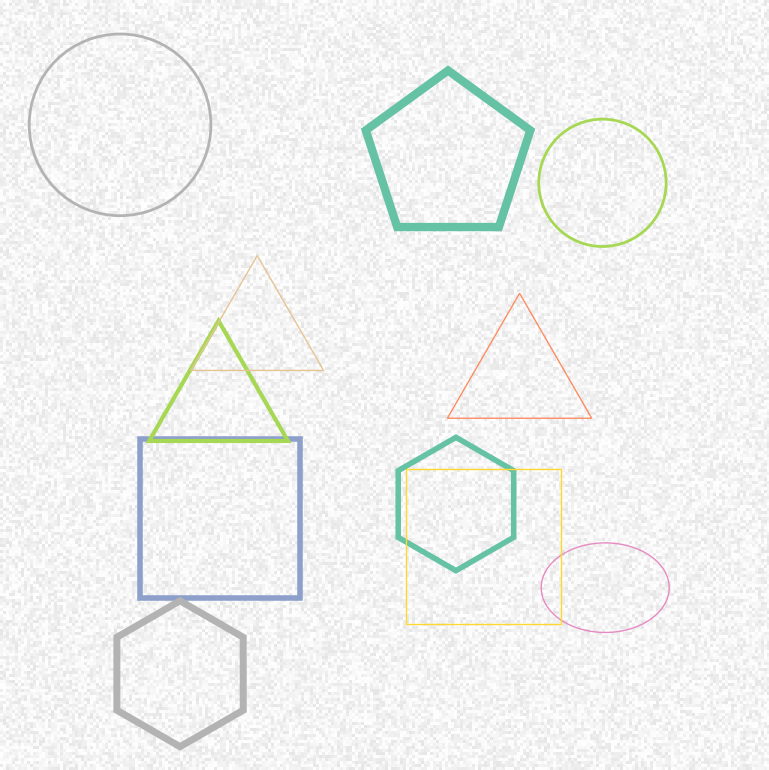[{"shape": "hexagon", "thickness": 2, "radius": 0.43, "center": [0.592, 0.345]}, {"shape": "pentagon", "thickness": 3, "radius": 0.56, "center": [0.582, 0.796]}, {"shape": "triangle", "thickness": 0.5, "radius": 0.54, "center": [0.675, 0.511]}, {"shape": "square", "thickness": 2, "radius": 0.52, "center": [0.286, 0.327]}, {"shape": "oval", "thickness": 0.5, "radius": 0.42, "center": [0.786, 0.237]}, {"shape": "circle", "thickness": 1, "radius": 0.41, "center": [0.782, 0.763]}, {"shape": "triangle", "thickness": 1.5, "radius": 0.52, "center": [0.284, 0.479]}, {"shape": "square", "thickness": 0.5, "radius": 0.5, "center": [0.628, 0.29]}, {"shape": "triangle", "thickness": 0.5, "radius": 0.5, "center": [0.334, 0.569]}, {"shape": "hexagon", "thickness": 2.5, "radius": 0.47, "center": [0.234, 0.125]}, {"shape": "circle", "thickness": 1, "radius": 0.59, "center": [0.156, 0.838]}]